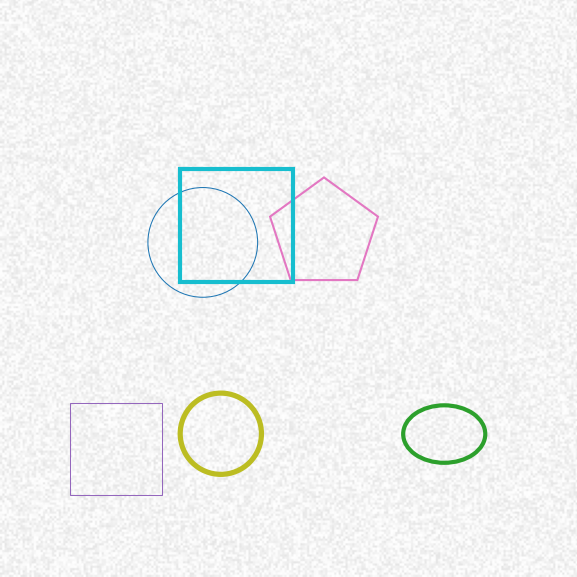[{"shape": "circle", "thickness": 0.5, "radius": 0.48, "center": [0.351, 0.579]}, {"shape": "oval", "thickness": 2, "radius": 0.36, "center": [0.769, 0.248]}, {"shape": "square", "thickness": 0.5, "radius": 0.4, "center": [0.201, 0.221]}, {"shape": "pentagon", "thickness": 1, "radius": 0.49, "center": [0.561, 0.594]}, {"shape": "circle", "thickness": 2.5, "radius": 0.35, "center": [0.382, 0.248]}, {"shape": "square", "thickness": 2, "radius": 0.49, "center": [0.41, 0.609]}]